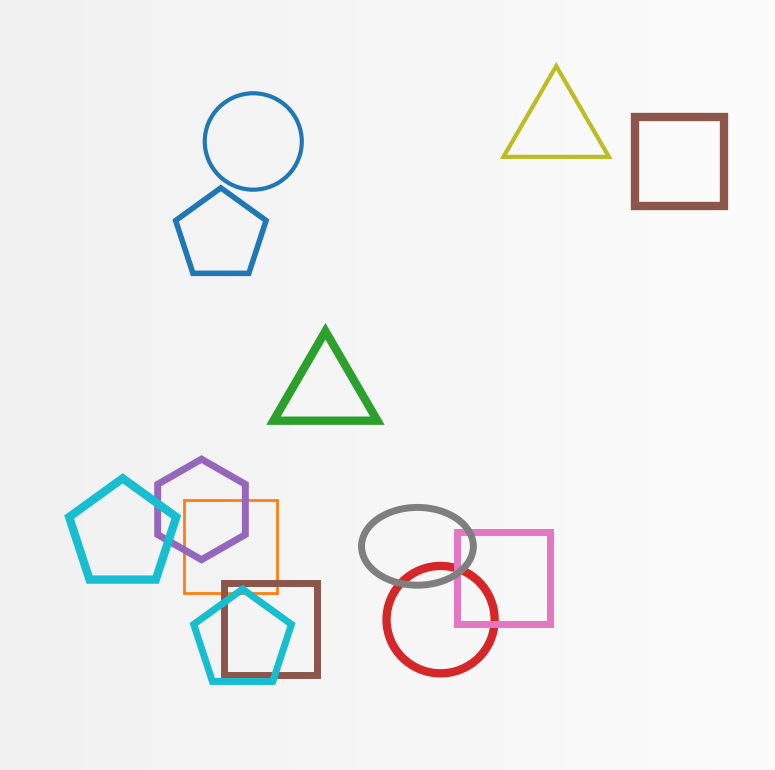[{"shape": "circle", "thickness": 1.5, "radius": 0.31, "center": [0.327, 0.816]}, {"shape": "pentagon", "thickness": 2, "radius": 0.31, "center": [0.285, 0.695]}, {"shape": "square", "thickness": 1, "radius": 0.3, "center": [0.298, 0.29]}, {"shape": "triangle", "thickness": 3, "radius": 0.39, "center": [0.42, 0.492]}, {"shape": "circle", "thickness": 3, "radius": 0.35, "center": [0.568, 0.195]}, {"shape": "hexagon", "thickness": 2.5, "radius": 0.33, "center": [0.26, 0.338]}, {"shape": "square", "thickness": 3, "radius": 0.29, "center": [0.877, 0.79]}, {"shape": "square", "thickness": 2.5, "radius": 0.3, "center": [0.349, 0.183]}, {"shape": "square", "thickness": 2.5, "radius": 0.3, "center": [0.65, 0.249]}, {"shape": "oval", "thickness": 2.5, "radius": 0.36, "center": [0.539, 0.291]}, {"shape": "triangle", "thickness": 1.5, "radius": 0.39, "center": [0.718, 0.836]}, {"shape": "pentagon", "thickness": 2.5, "radius": 0.33, "center": [0.313, 0.169]}, {"shape": "pentagon", "thickness": 3, "radius": 0.36, "center": [0.158, 0.306]}]